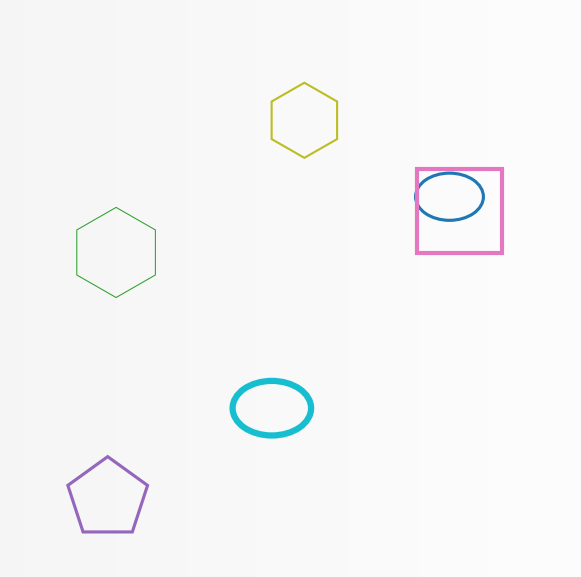[{"shape": "oval", "thickness": 1.5, "radius": 0.29, "center": [0.773, 0.658]}, {"shape": "hexagon", "thickness": 0.5, "radius": 0.39, "center": [0.2, 0.562]}, {"shape": "pentagon", "thickness": 1.5, "radius": 0.36, "center": [0.185, 0.136]}, {"shape": "square", "thickness": 2, "radius": 0.36, "center": [0.79, 0.634]}, {"shape": "hexagon", "thickness": 1, "radius": 0.33, "center": [0.524, 0.791]}, {"shape": "oval", "thickness": 3, "radius": 0.34, "center": [0.468, 0.292]}]